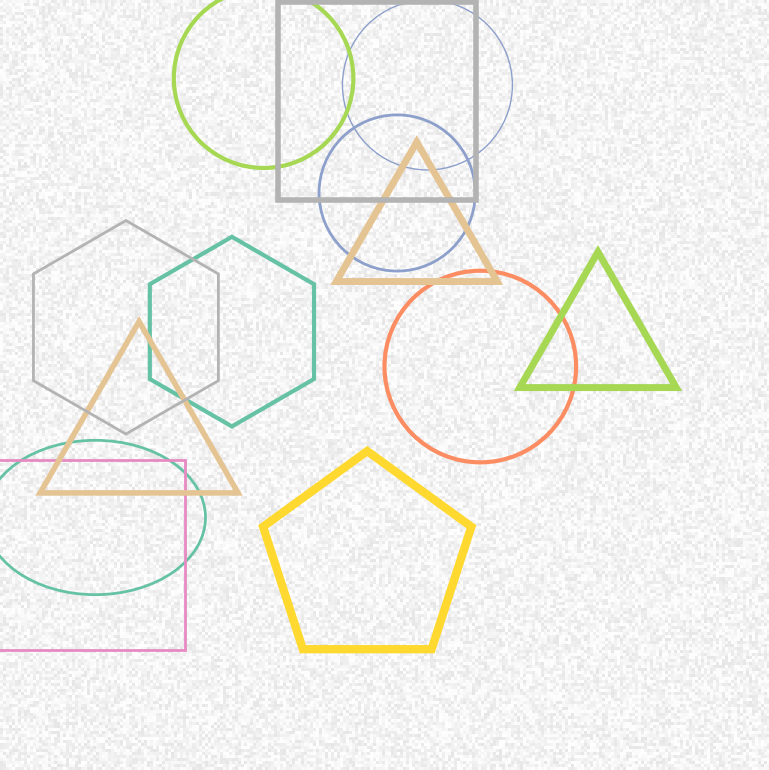[{"shape": "hexagon", "thickness": 1.5, "radius": 0.62, "center": [0.301, 0.569]}, {"shape": "oval", "thickness": 1, "radius": 0.72, "center": [0.124, 0.328]}, {"shape": "circle", "thickness": 1.5, "radius": 0.62, "center": [0.624, 0.524]}, {"shape": "circle", "thickness": 0.5, "radius": 0.55, "center": [0.555, 0.89]}, {"shape": "circle", "thickness": 1, "radius": 0.51, "center": [0.516, 0.749]}, {"shape": "square", "thickness": 1, "radius": 0.62, "center": [0.116, 0.279]}, {"shape": "circle", "thickness": 1.5, "radius": 0.58, "center": [0.342, 0.898]}, {"shape": "triangle", "thickness": 2.5, "radius": 0.59, "center": [0.777, 0.555]}, {"shape": "pentagon", "thickness": 3, "radius": 0.71, "center": [0.477, 0.272]}, {"shape": "triangle", "thickness": 2, "radius": 0.74, "center": [0.181, 0.434]}, {"shape": "triangle", "thickness": 2.5, "radius": 0.6, "center": [0.541, 0.695]}, {"shape": "square", "thickness": 2, "radius": 0.64, "center": [0.49, 0.869]}, {"shape": "hexagon", "thickness": 1, "radius": 0.69, "center": [0.164, 0.575]}]